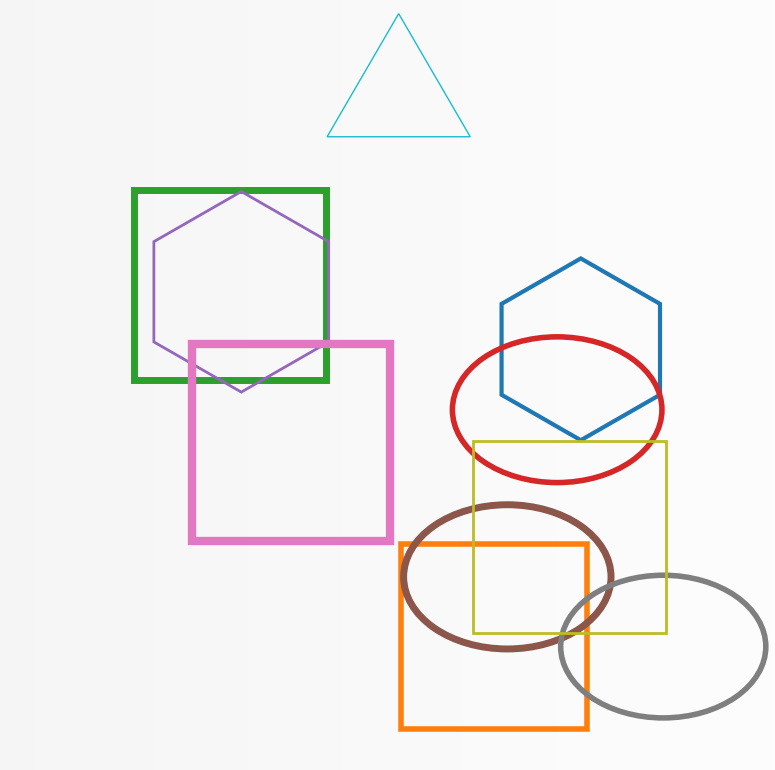[{"shape": "hexagon", "thickness": 1.5, "radius": 0.59, "center": [0.749, 0.546]}, {"shape": "square", "thickness": 2, "radius": 0.6, "center": [0.637, 0.174]}, {"shape": "square", "thickness": 2.5, "radius": 0.62, "center": [0.297, 0.63]}, {"shape": "oval", "thickness": 2, "radius": 0.68, "center": [0.719, 0.468]}, {"shape": "hexagon", "thickness": 1, "radius": 0.65, "center": [0.311, 0.621]}, {"shape": "oval", "thickness": 2.5, "radius": 0.67, "center": [0.655, 0.251]}, {"shape": "square", "thickness": 3, "radius": 0.64, "center": [0.376, 0.425]}, {"shape": "oval", "thickness": 2, "radius": 0.66, "center": [0.856, 0.16]}, {"shape": "square", "thickness": 1, "radius": 0.62, "center": [0.735, 0.302]}, {"shape": "triangle", "thickness": 0.5, "radius": 0.53, "center": [0.514, 0.876]}]